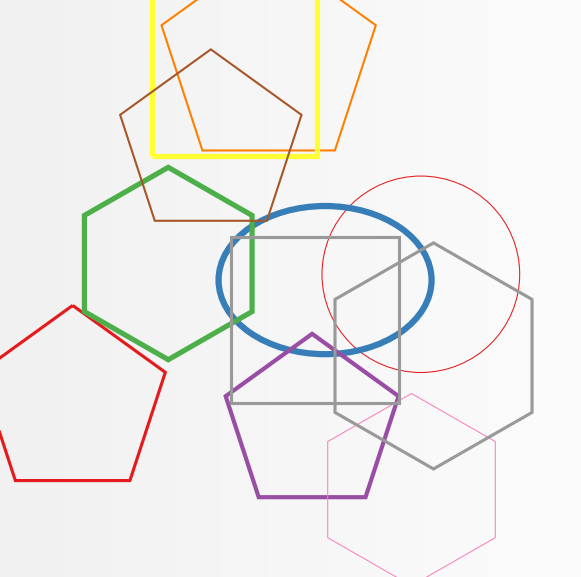[{"shape": "pentagon", "thickness": 1.5, "radius": 0.84, "center": [0.125, 0.303]}, {"shape": "circle", "thickness": 0.5, "radius": 0.85, "center": [0.724, 0.524]}, {"shape": "oval", "thickness": 3, "radius": 0.92, "center": [0.559, 0.514]}, {"shape": "hexagon", "thickness": 2.5, "radius": 0.83, "center": [0.289, 0.543]}, {"shape": "pentagon", "thickness": 2, "radius": 0.78, "center": [0.537, 0.265]}, {"shape": "pentagon", "thickness": 1, "radius": 0.97, "center": [0.462, 0.895]}, {"shape": "square", "thickness": 2.5, "radius": 0.71, "center": [0.403, 0.872]}, {"shape": "pentagon", "thickness": 1, "radius": 0.82, "center": [0.363, 0.75]}, {"shape": "hexagon", "thickness": 0.5, "radius": 0.83, "center": [0.708, 0.151]}, {"shape": "square", "thickness": 1.5, "radius": 0.72, "center": [0.542, 0.446]}, {"shape": "hexagon", "thickness": 1.5, "radius": 0.98, "center": [0.746, 0.383]}]